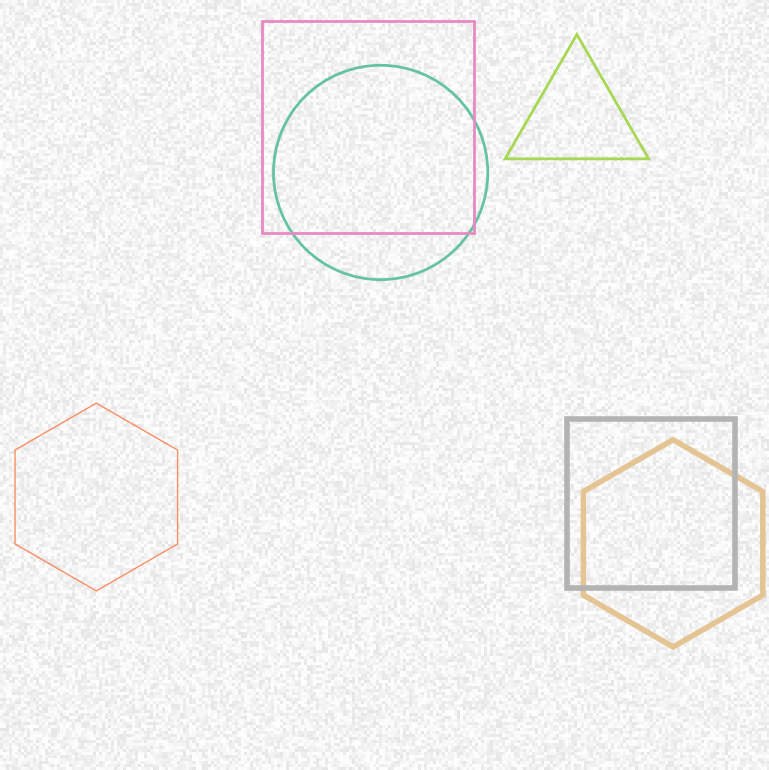[{"shape": "circle", "thickness": 1, "radius": 0.7, "center": [0.494, 0.776]}, {"shape": "hexagon", "thickness": 0.5, "radius": 0.61, "center": [0.125, 0.355]}, {"shape": "square", "thickness": 1, "radius": 0.69, "center": [0.478, 0.835]}, {"shape": "triangle", "thickness": 1, "radius": 0.54, "center": [0.749, 0.848]}, {"shape": "hexagon", "thickness": 2, "radius": 0.67, "center": [0.874, 0.294]}, {"shape": "square", "thickness": 2, "radius": 0.55, "center": [0.846, 0.346]}]